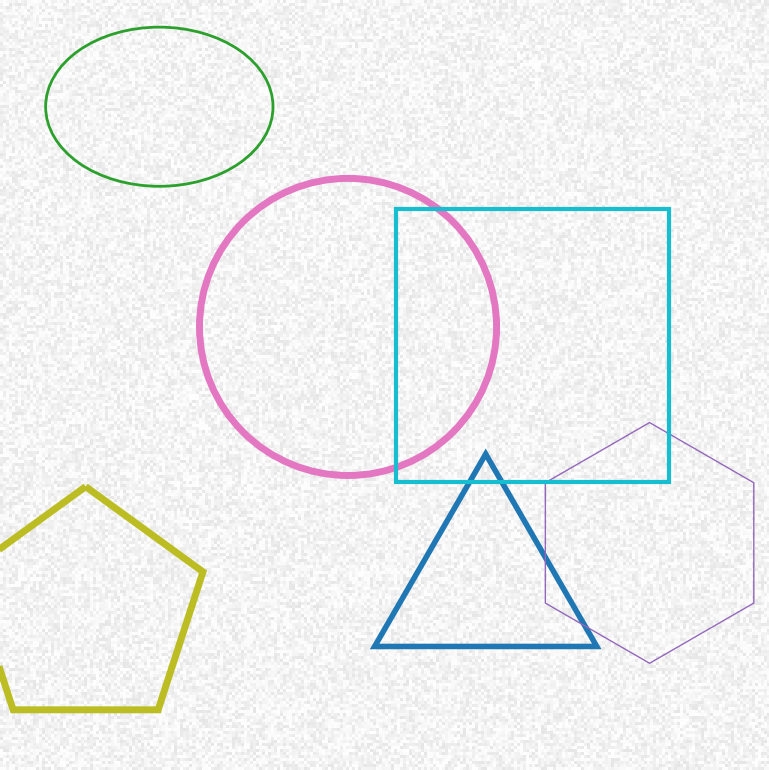[{"shape": "triangle", "thickness": 2, "radius": 0.83, "center": [0.631, 0.244]}, {"shape": "oval", "thickness": 1, "radius": 0.74, "center": [0.207, 0.861]}, {"shape": "hexagon", "thickness": 0.5, "radius": 0.78, "center": [0.844, 0.295]}, {"shape": "circle", "thickness": 2.5, "radius": 0.96, "center": [0.452, 0.575]}, {"shape": "pentagon", "thickness": 2.5, "radius": 0.8, "center": [0.111, 0.208]}, {"shape": "square", "thickness": 1.5, "radius": 0.89, "center": [0.691, 0.551]}]